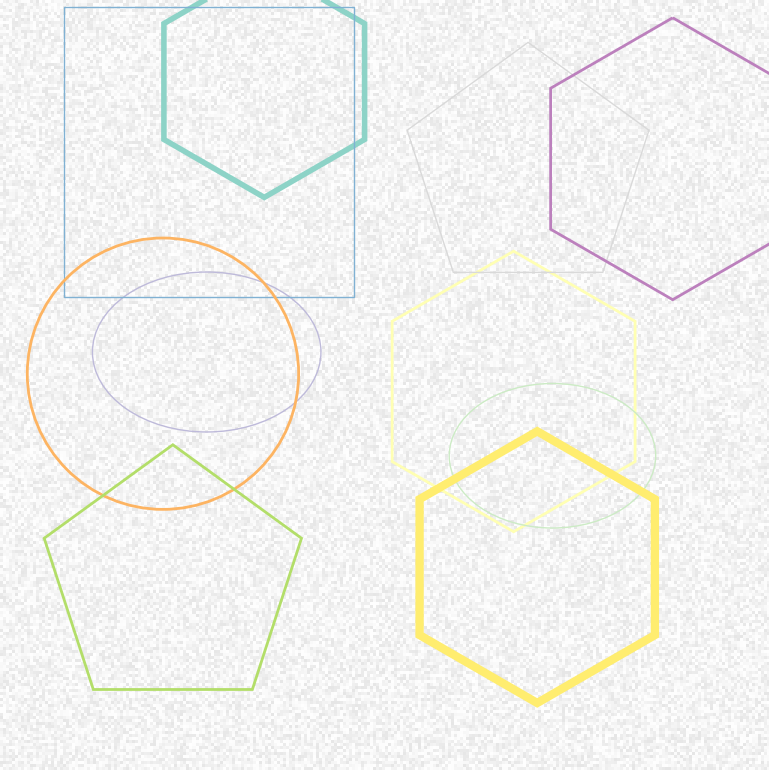[{"shape": "hexagon", "thickness": 2, "radius": 0.75, "center": [0.343, 0.894]}, {"shape": "hexagon", "thickness": 1, "radius": 0.91, "center": [0.667, 0.492]}, {"shape": "oval", "thickness": 0.5, "radius": 0.74, "center": [0.268, 0.543]}, {"shape": "square", "thickness": 0.5, "radius": 0.94, "center": [0.272, 0.803]}, {"shape": "circle", "thickness": 1, "radius": 0.88, "center": [0.212, 0.515]}, {"shape": "pentagon", "thickness": 1, "radius": 0.88, "center": [0.224, 0.247]}, {"shape": "pentagon", "thickness": 0.5, "radius": 0.83, "center": [0.686, 0.78]}, {"shape": "hexagon", "thickness": 1, "radius": 0.92, "center": [0.874, 0.794]}, {"shape": "oval", "thickness": 0.5, "radius": 0.67, "center": [0.717, 0.408]}, {"shape": "hexagon", "thickness": 3, "radius": 0.88, "center": [0.698, 0.263]}]